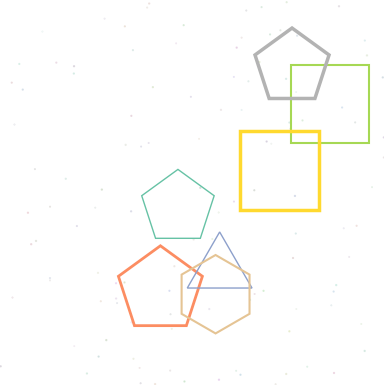[{"shape": "pentagon", "thickness": 1, "radius": 0.49, "center": [0.462, 0.461]}, {"shape": "pentagon", "thickness": 2, "radius": 0.57, "center": [0.417, 0.247]}, {"shape": "triangle", "thickness": 1, "radius": 0.49, "center": [0.571, 0.3]}, {"shape": "square", "thickness": 1.5, "radius": 0.5, "center": [0.858, 0.73]}, {"shape": "square", "thickness": 2.5, "radius": 0.51, "center": [0.725, 0.557]}, {"shape": "hexagon", "thickness": 1.5, "radius": 0.51, "center": [0.56, 0.236]}, {"shape": "pentagon", "thickness": 2.5, "radius": 0.51, "center": [0.759, 0.826]}]